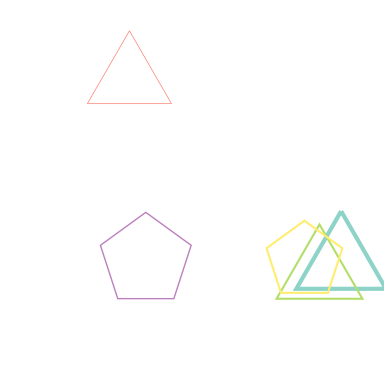[{"shape": "triangle", "thickness": 3, "radius": 0.67, "center": [0.886, 0.317]}, {"shape": "triangle", "thickness": 0.5, "radius": 0.63, "center": [0.336, 0.794]}, {"shape": "triangle", "thickness": 1.5, "radius": 0.64, "center": [0.83, 0.288]}, {"shape": "pentagon", "thickness": 1, "radius": 0.62, "center": [0.379, 0.325]}, {"shape": "pentagon", "thickness": 1.5, "radius": 0.52, "center": [0.791, 0.323]}]